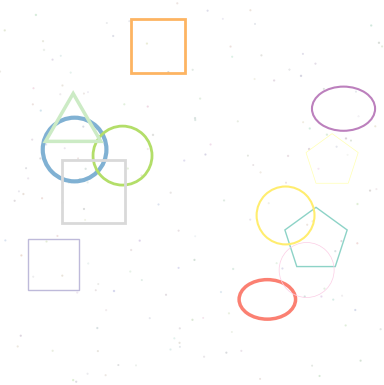[{"shape": "pentagon", "thickness": 1, "radius": 0.43, "center": [0.821, 0.376]}, {"shape": "pentagon", "thickness": 0.5, "radius": 0.36, "center": [0.863, 0.582]}, {"shape": "square", "thickness": 1, "radius": 0.33, "center": [0.138, 0.313]}, {"shape": "oval", "thickness": 2.5, "radius": 0.37, "center": [0.694, 0.222]}, {"shape": "circle", "thickness": 3, "radius": 0.41, "center": [0.194, 0.612]}, {"shape": "square", "thickness": 2, "radius": 0.35, "center": [0.411, 0.88]}, {"shape": "circle", "thickness": 2, "radius": 0.38, "center": [0.318, 0.596]}, {"shape": "circle", "thickness": 0.5, "radius": 0.36, "center": [0.796, 0.299]}, {"shape": "square", "thickness": 2, "radius": 0.41, "center": [0.244, 0.502]}, {"shape": "oval", "thickness": 1.5, "radius": 0.41, "center": [0.892, 0.718]}, {"shape": "triangle", "thickness": 2.5, "radius": 0.41, "center": [0.19, 0.674]}, {"shape": "circle", "thickness": 1.5, "radius": 0.38, "center": [0.742, 0.44]}]